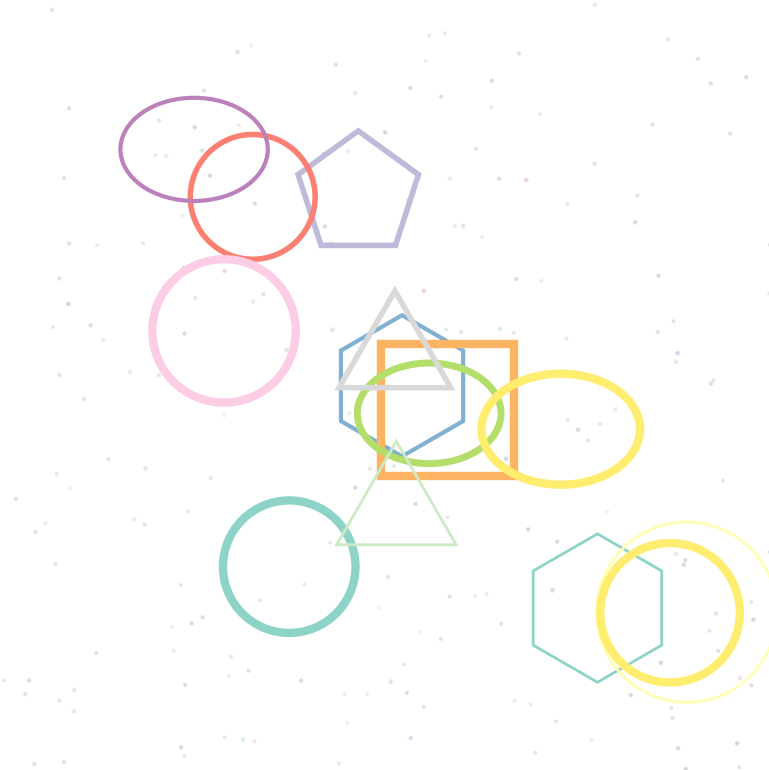[{"shape": "hexagon", "thickness": 1, "radius": 0.48, "center": [0.776, 0.21]}, {"shape": "circle", "thickness": 3, "radius": 0.43, "center": [0.376, 0.264]}, {"shape": "circle", "thickness": 1, "radius": 0.59, "center": [0.892, 0.205]}, {"shape": "pentagon", "thickness": 2, "radius": 0.41, "center": [0.465, 0.748]}, {"shape": "circle", "thickness": 2, "radius": 0.41, "center": [0.328, 0.744]}, {"shape": "hexagon", "thickness": 1.5, "radius": 0.46, "center": [0.522, 0.499]}, {"shape": "square", "thickness": 3, "radius": 0.43, "center": [0.581, 0.468]}, {"shape": "oval", "thickness": 2.5, "radius": 0.47, "center": [0.557, 0.463]}, {"shape": "circle", "thickness": 3, "radius": 0.47, "center": [0.291, 0.57]}, {"shape": "triangle", "thickness": 2, "radius": 0.42, "center": [0.513, 0.538]}, {"shape": "oval", "thickness": 1.5, "radius": 0.48, "center": [0.252, 0.806]}, {"shape": "triangle", "thickness": 1, "radius": 0.45, "center": [0.515, 0.337]}, {"shape": "oval", "thickness": 3, "radius": 0.51, "center": [0.728, 0.443]}, {"shape": "circle", "thickness": 3, "radius": 0.45, "center": [0.87, 0.204]}]